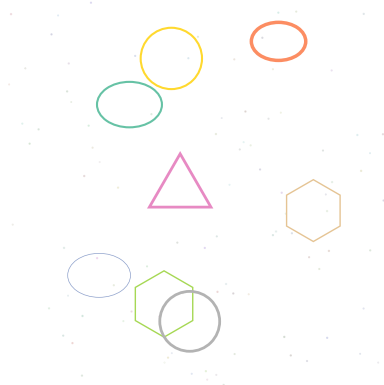[{"shape": "oval", "thickness": 1.5, "radius": 0.42, "center": [0.336, 0.728]}, {"shape": "oval", "thickness": 2.5, "radius": 0.35, "center": [0.723, 0.893]}, {"shape": "oval", "thickness": 0.5, "radius": 0.41, "center": [0.257, 0.285]}, {"shape": "triangle", "thickness": 2, "radius": 0.46, "center": [0.468, 0.508]}, {"shape": "hexagon", "thickness": 1, "radius": 0.43, "center": [0.426, 0.21]}, {"shape": "circle", "thickness": 1.5, "radius": 0.4, "center": [0.445, 0.848]}, {"shape": "hexagon", "thickness": 1, "radius": 0.4, "center": [0.814, 0.453]}, {"shape": "circle", "thickness": 2, "radius": 0.39, "center": [0.493, 0.165]}]